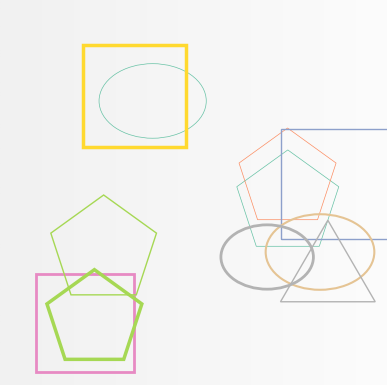[{"shape": "pentagon", "thickness": 0.5, "radius": 0.69, "center": [0.743, 0.472]}, {"shape": "oval", "thickness": 0.5, "radius": 0.69, "center": [0.394, 0.738]}, {"shape": "pentagon", "thickness": 0.5, "radius": 0.66, "center": [0.742, 0.536]}, {"shape": "square", "thickness": 1, "radius": 0.71, "center": [0.866, 0.521]}, {"shape": "square", "thickness": 2, "radius": 0.63, "center": [0.219, 0.161]}, {"shape": "pentagon", "thickness": 1, "radius": 0.72, "center": [0.267, 0.35]}, {"shape": "pentagon", "thickness": 2.5, "radius": 0.64, "center": [0.244, 0.171]}, {"shape": "square", "thickness": 2.5, "radius": 0.66, "center": [0.348, 0.752]}, {"shape": "oval", "thickness": 1.5, "radius": 0.7, "center": [0.826, 0.345]}, {"shape": "oval", "thickness": 2, "radius": 0.6, "center": [0.689, 0.332]}, {"shape": "triangle", "thickness": 1, "radius": 0.71, "center": [0.846, 0.287]}]